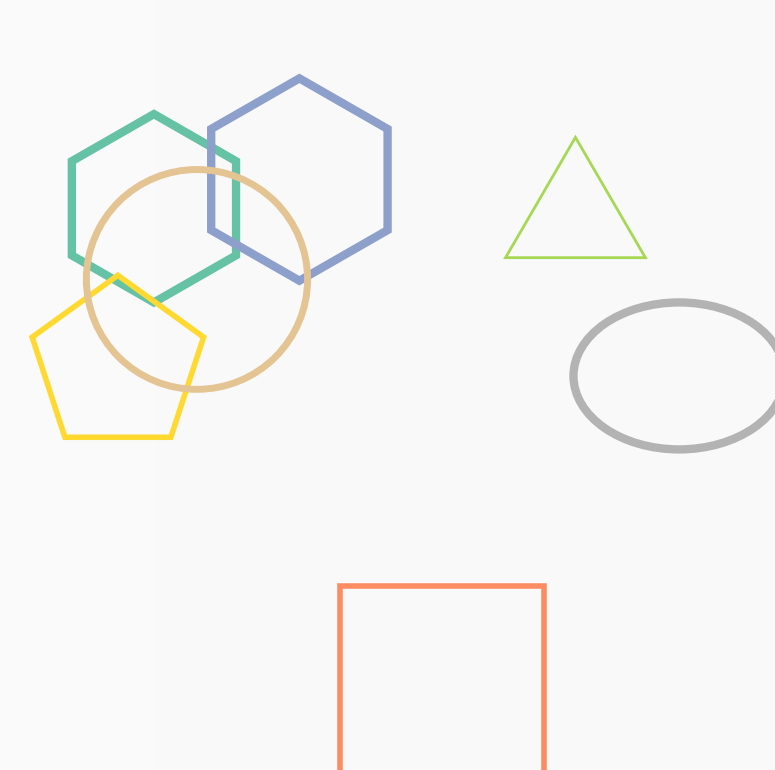[{"shape": "hexagon", "thickness": 3, "radius": 0.61, "center": [0.199, 0.73]}, {"shape": "square", "thickness": 2, "radius": 0.66, "center": [0.57, 0.108]}, {"shape": "hexagon", "thickness": 3, "radius": 0.66, "center": [0.386, 0.767]}, {"shape": "triangle", "thickness": 1, "radius": 0.52, "center": [0.743, 0.717]}, {"shape": "pentagon", "thickness": 2, "radius": 0.58, "center": [0.152, 0.526]}, {"shape": "circle", "thickness": 2.5, "radius": 0.71, "center": [0.254, 0.637]}, {"shape": "oval", "thickness": 3, "radius": 0.68, "center": [0.876, 0.512]}]